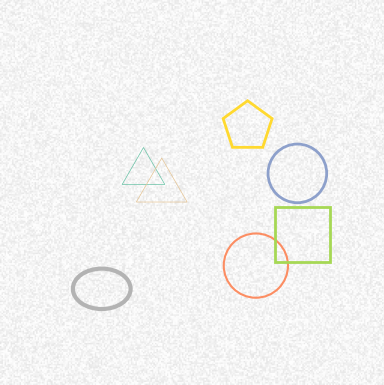[{"shape": "triangle", "thickness": 0.5, "radius": 0.32, "center": [0.373, 0.553]}, {"shape": "circle", "thickness": 1.5, "radius": 0.42, "center": [0.665, 0.31]}, {"shape": "circle", "thickness": 2, "radius": 0.38, "center": [0.772, 0.55]}, {"shape": "square", "thickness": 2, "radius": 0.36, "center": [0.786, 0.391]}, {"shape": "pentagon", "thickness": 2, "radius": 0.33, "center": [0.643, 0.671]}, {"shape": "triangle", "thickness": 0.5, "radius": 0.38, "center": [0.42, 0.513]}, {"shape": "oval", "thickness": 3, "radius": 0.37, "center": [0.264, 0.25]}]